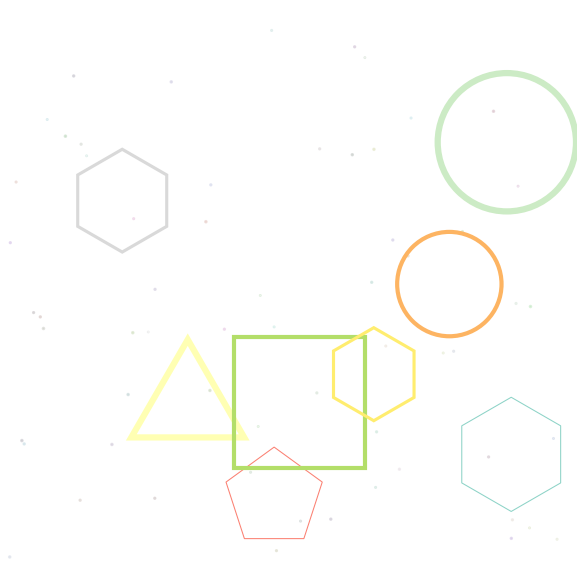[{"shape": "hexagon", "thickness": 0.5, "radius": 0.49, "center": [0.885, 0.212]}, {"shape": "triangle", "thickness": 3, "radius": 0.56, "center": [0.325, 0.298]}, {"shape": "pentagon", "thickness": 0.5, "radius": 0.44, "center": [0.475, 0.137]}, {"shape": "circle", "thickness": 2, "radius": 0.45, "center": [0.778, 0.507]}, {"shape": "square", "thickness": 2, "radius": 0.57, "center": [0.518, 0.302]}, {"shape": "hexagon", "thickness": 1.5, "radius": 0.44, "center": [0.212, 0.652]}, {"shape": "circle", "thickness": 3, "radius": 0.6, "center": [0.878, 0.753]}, {"shape": "hexagon", "thickness": 1.5, "radius": 0.4, "center": [0.647, 0.351]}]